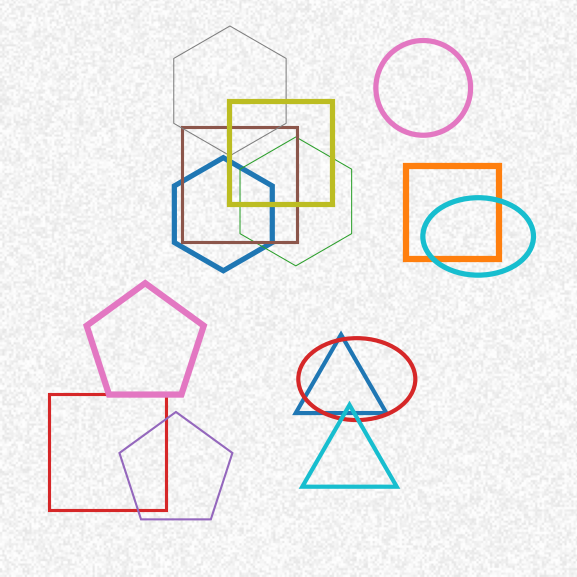[{"shape": "triangle", "thickness": 2, "radius": 0.45, "center": [0.591, 0.329]}, {"shape": "hexagon", "thickness": 2.5, "radius": 0.49, "center": [0.387, 0.628]}, {"shape": "square", "thickness": 3, "radius": 0.4, "center": [0.784, 0.632]}, {"shape": "hexagon", "thickness": 0.5, "radius": 0.56, "center": [0.512, 0.65]}, {"shape": "square", "thickness": 1.5, "radius": 0.5, "center": [0.186, 0.216]}, {"shape": "oval", "thickness": 2, "radius": 0.51, "center": [0.618, 0.343]}, {"shape": "pentagon", "thickness": 1, "radius": 0.51, "center": [0.305, 0.183]}, {"shape": "square", "thickness": 1.5, "radius": 0.5, "center": [0.415, 0.68]}, {"shape": "circle", "thickness": 2.5, "radius": 0.41, "center": [0.733, 0.847]}, {"shape": "pentagon", "thickness": 3, "radius": 0.53, "center": [0.251, 0.402]}, {"shape": "hexagon", "thickness": 0.5, "radius": 0.56, "center": [0.398, 0.842]}, {"shape": "square", "thickness": 2.5, "radius": 0.45, "center": [0.486, 0.735]}, {"shape": "triangle", "thickness": 2, "radius": 0.47, "center": [0.605, 0.204]}, {"shape": "oval", "thickness": 2.5, "radius": 0.48, "center": [0.828, 0.59]}]